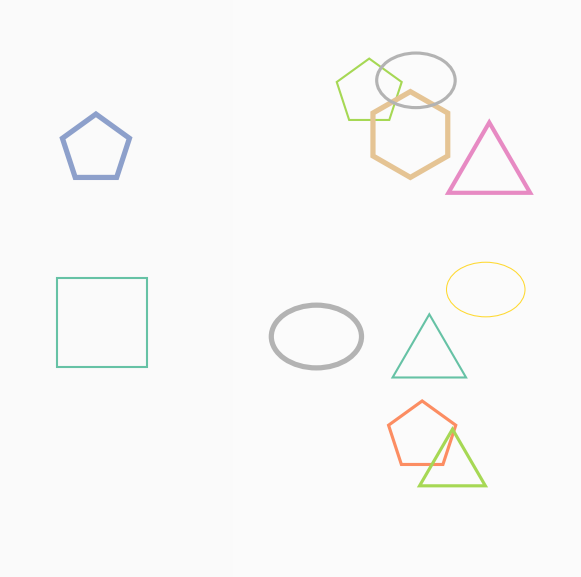[{"shape": "triangle", "thickness": 1, "radius": 0.36, "center": [0.739, 0.382]}, {"shape": "square", "thickness": 1, "radius": 0.38, "center": [0.175, 0.441]}, {"shape": "pentagon", "thickness": 1.5, "radius": 0.3, "center": [0.726, 0.244]}, {"shape": "pentagon", "thickness": 2.5, "radius": 0.3, "center": [0.165, 0.741]}, {"shape": "triangle", "thickness": 2, "radius": 0.41, "center": [0.842, 0.706]}, {"shape": "triangle", "thickness": 1.5, "radius": 0.33, "center": [0.778, 0.191]}, {"shape": "pentagon", "thickness": 1, "radius": 0.29, "center": [0.635, 0.839]}, {"shape": "oval", "thickness": 0.5, "radius": 0.34, "center": [0.836, 0.498]}, {"shape": "hexagon", "thickness": 2.5, "radius": 0.37, "center": [0.706, 0.766]}, {"shape": "oval", "thickness": 1.5, "radius": 0.34, "center": [0.716, 0.86]}, {"shape": "oval", "thickness": 2.5, "radius": 0.39, "center": [0.544, 0.416]}]